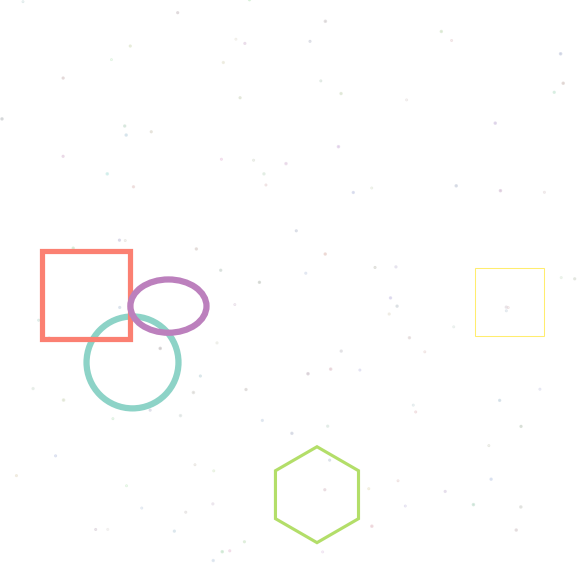[{"shape": "circle", "thickness": 3, "radius": 0.4, "center": [0.229, 0.372]}, {"shape": "square", "thickness": 2.5, "radius": 0.38, "center": [0.149, 0.489]}, {"shape": "hexagon", "thickness": 1.5, "radius": 0.42, "center": [0.549, 0.143]}, {"shape": "oval", "thickness": 3, "radius": 0.33, "center": [0.292, 0.469]}, {"shape": "square", "thickness": 0.5, "radius": 0.3, "center": [0.882, 0.476]}]